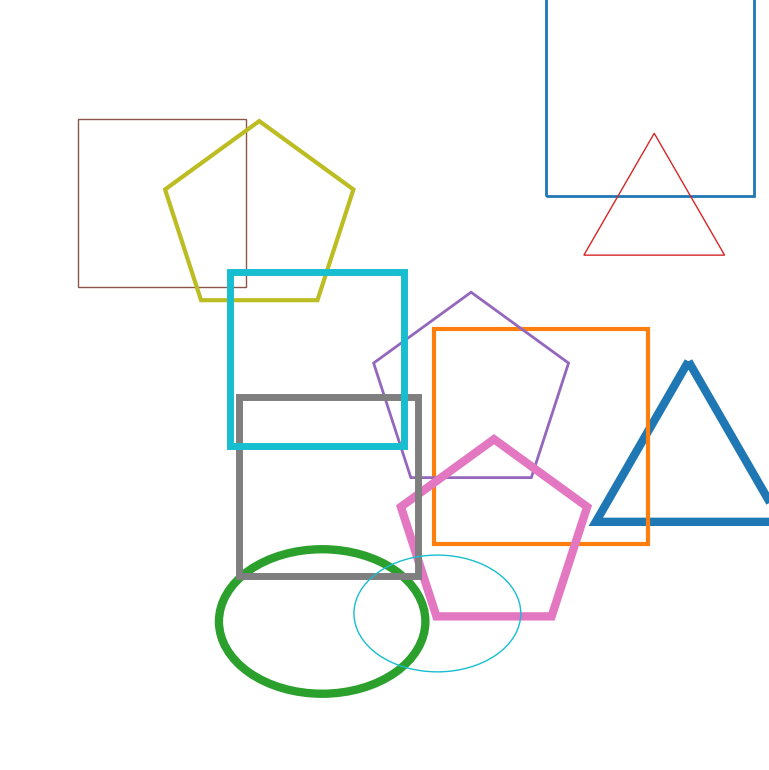[{"shape": "triangle", "thickness": 3, "radius": 0.69, "center": [0.894, 0.392]}, {"shape": "square", "thickness": 1, "radius": 0.68, "center": [0.844, 0.881]}, {"shape": "square", "thickness": 1.5, "radius": 0.7, "center": [0.702, 0.433]}, {"shape": "oval", "thickness": 3, "radius": 0.67, "center": [0.418, 0.193]}, {"shape": "triangle", "thickness": 0.5, "radius": 0.53, "center": [0.85, 0.721]}, {"shape": "pentagon", "thickness": 1, "radius": 0.67, "center": [0.612, 0.487]}, {"shape": "square", "thickness": 0.5, "radius": 0.55, "center": [0.21, 0.737]}, {"shape": "pentagon", "thickness": 3, "radius": 0.64, "center": [0.642, 0.302]}, {"shape": "square", "thickness": 2.5, "radius": 0.58, "center": [0.427, 0.368]}, {"shape": "pentagon", "thickness": 1.5, "radius": 0.64, "center": [0.337, 0.714]}, {"shape": "oval", "thickness": 0.5, "radius": 0.54, "center": [0.568, 0.203]}, {"shape": "square", "thickness": 2.5, "radius": 0.56, "center": [0.411, 0.534]}]